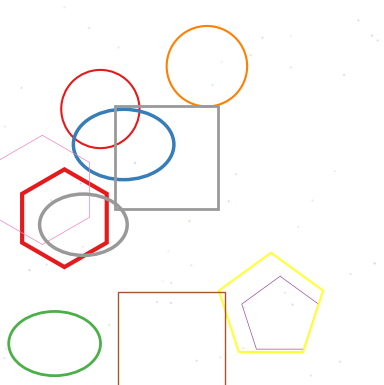[{"shape": "hexagon", "thickness": 3, "radius": 0.63, "center": [0.167, 0.433]}, {"shape": "circle", "thickness": 1.5, "radius": 0.51, "center": [0.261, 0.717]}, {"shape": "oval", "thickness": 2.5, "radius": 0.65, "center": [0.321, 0.625]}, {"shape": "oval", "thickness": 2, "radius": 0.6, "center": [0.142, 0.108]}, {"shape": "pentagon", "thickness": 0.5, "radius": 0.52, "center": [0.728, 0.178]}, {"shape": "circle", "thickness": 1.5, "radius": 0.52, "center": [0.537, 0.828]}, {"shape": "pentagon", "thickness": 1.5, "radius": 0.71, "center": [0.704, 0.201]}, {"shape": "square", "thickness": 1, "radius": 0.7, "center": [0.445, 0.102]}, {"shape": "hexagon", "thickness": 0.5, "radius": 0.71, "center": [0.11, 0.507]}, {"shape": "square", "thickness": 2, "radius": 0.67, "center": [0.432, 0.59]}, {"shape": "oval", "thickness": 2.5, "radius": 0.57, "center": [0.217, 0.416]}]